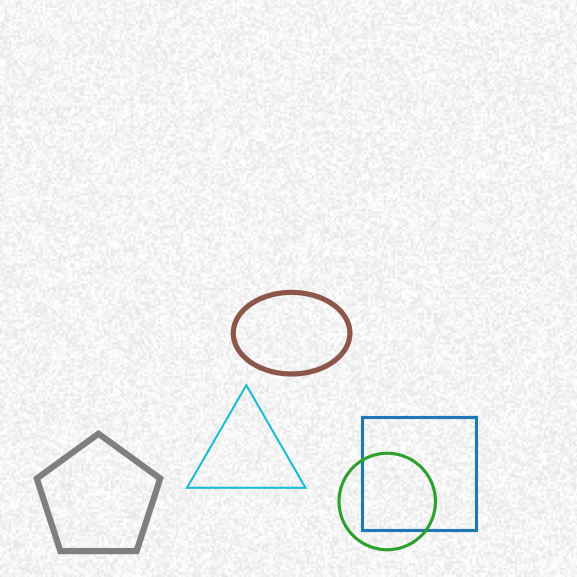[{"shape": "square", "thickness": 1.5, "radius": 0.49, "center": [0.725, 0.179]}, {"shape": "circle", "thickness": 1.5, "radius": 0.42, "center": [0.671, 0.131]}, {"shape": "oval", "thickness": 2.5, "radius": 0.5, "center": [0.505, 0.422]}, {"shape": "pentagon", "thickness": 3, "radius": 0.56, "center": [0.171, 0.136]}, {"shape": "triangle", "thickness": 1, "radius": 0.59, "center": [0.426, 0.214]}]